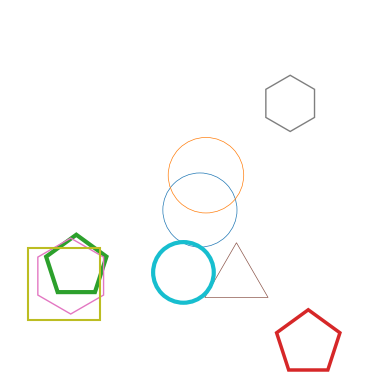[{"shape": "circle", "thickness": 0.5, "radius": 0.48, "center": [0.519, 0.454]}, {"shape": "circle", "thickness": 0.5, "radius": 0.49, "center": [0.535, 0.545]}, {"shape": "pentagon", "thickness": 3, "radius": 0.41, "center": [0.198, 0.308]}, {"shape": "pentagon", "thickness": 2.5, "radius": 0.43, "center": [0.801, 0.109]}, {"shape": "triangle", "thickness": 0.5, "radius": 0.47, "center": [0.614, 0.275]}, {"shape": "hexagon", "thickness": 1, "radius": 0.49, "center": [0.184, 0.283]}, {"shape": "hexagon", "thickness": 1, "radius": 0.36, "center": [0.754, 0.731]}, {"shape": "square", "thickness": 1.5, "radius": 0.47, "center": [0.166, 0.263]}, {"shape": "circle", "thickness": 3, "radius": 0.39, "center": [0.476, 0.292]}]